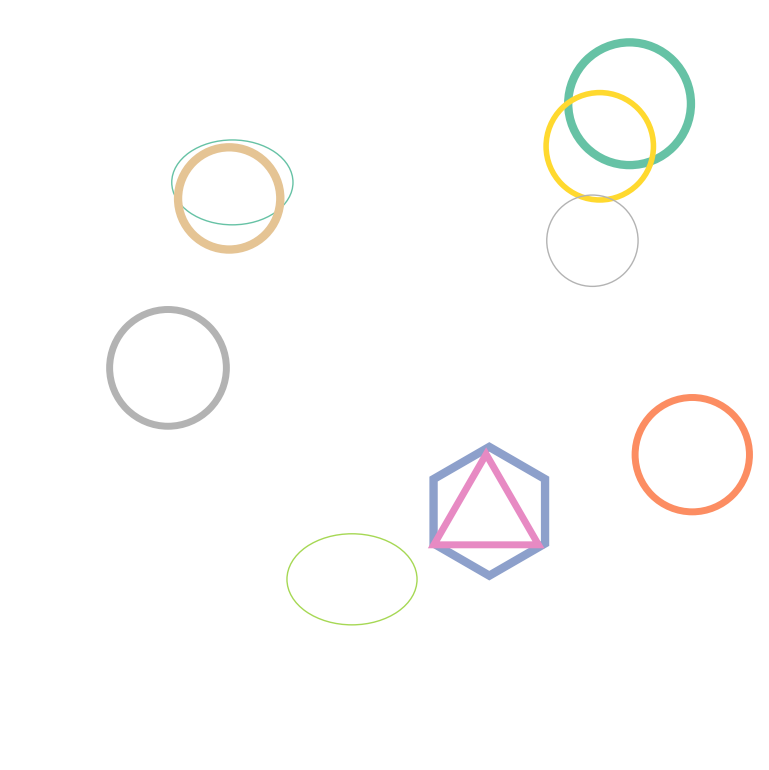[{"shape": "oval", "thickness": 0.5, "radius": 0.39, "center": [0.302, 0.763]}, {"shape": "circle", "thickness": 3, "radius": 0.4, "center": [0.818, 0.865]}, {"shape": "circle", "thickness": 2.5, "radius": 0.37, "center": [0.899, 0.41]}, {"shape": "hexagon", "thickness": 3, "radius": 0.42, "center": [0.635, 0.336]}, {"shape": "triangle", "thickness": 2.5, "radius": 0.39, "center": [0.631, 0.332]}, {"shape": "oval", "thickness": 0.5, "radius": 0.42, "center": [0.457, 0.248]}, {"shape": "circle", "thickness": 2, "radius": 0.35, "center": [0.779, 0.81]}, {"shape": "circle", "thickness": 3, "radius": 0.33, "center": [0.298, 0.742]}, {"shape": "circle", "thickness": 0.5, "radius": 0.3, "center": [0.769, 0.687]}, {"shape": "circle", "thickness": 2.5, "radius": 0.38, "center": [0.218, 0.522]}]